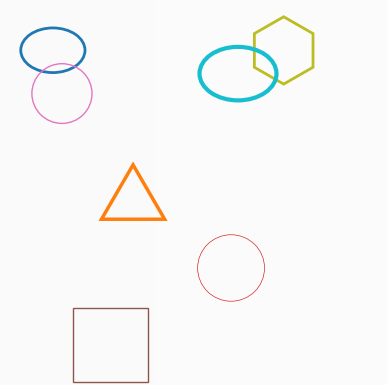[{"shape": "oval", "thickness": 2, "radius": 0.41, "center": [0.136, 0.869]}, {"shape": "triangle", "thickness": 2.5, "radius": 0.47, "center": [0.343, 0.478]}, {"shape": "circle", "thickness": 0.5, "radius": 0.43, "center": [0.596, 0.304]}, {"shape": "square", "thickness": 1, "radius": 0.49, "center": [0.285, 0.104]}, {"shape": "circle", "thickness": 1, "radius": 0.39, "center": [0.16, 0.757]}, {"shape": "hexagon", "thickness": 2, "radius": 0.44, "center": [0.732, 0.869]}, {"shape": "oval", "thickness": 3, "radius": 0.5, "center": [0.614, 0.809]}]